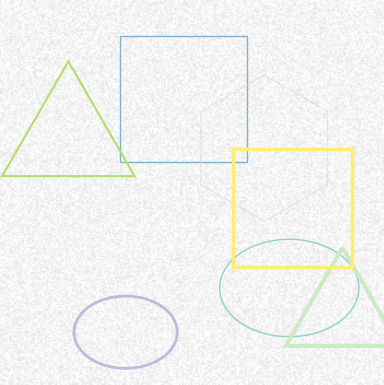[{"shape": "oval", "thickness": 1, "radius": 0.9, "center": [0.751, 0.252]}, {"shape": "oval", "thickness": 2, "radius": 0.67, "center": [0.326, 0.137]}, {"shape": "square", "thickness": 1, "radius": 0.82, "center": [0.476, 0.742]}, {"shape": "triangle", "thickness": 1.5, "radius": 0.99, "center": [0.178, 0.642]}, {"shape": "hexagon", "thickness": 0.5, "radius": 0.95, "center": [0.687, 0.615]}, {"shape": "triangle", "thickness": 3, "radius": 0.85, "center": [0.889, 0.187]}, {"shape": "square", "thickness": 2.5, "radius": 0.77, "center": [0.759, 0.46]}]